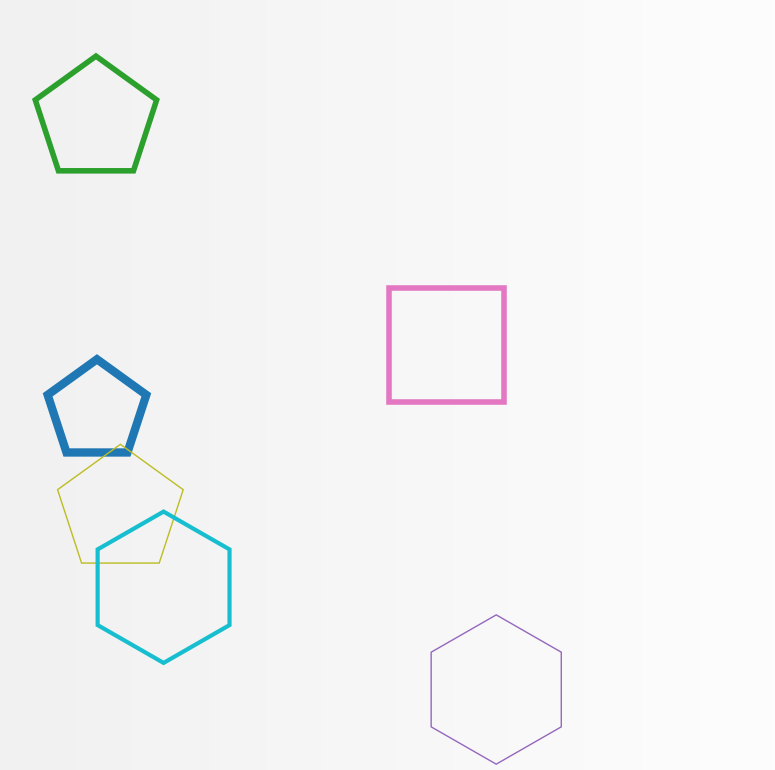[{"shape": "pentagon", "thickness": 3, "radius": 0.33, "center": [0.125, 0.466]}, {"shape": "pentagon", "thickness": 2, "radius": 0.41, "center": [0.124, 0.845]}, {"shape": "hexagon", "thickness": 0.5, "radius": 0.48, "center": [0.64, 0.105]}, {"shape": "square", "thickness": 2, "radius": 0.37, "center": [0.576, 0.552]}, {"shape": "pentagon", "thickness": 0.5, "radius": 0.43, "center": [0.155, 0.338]}, {"shape": "hexagon", "thickness": 1.5, "radius": 0.49, "center": [0.211, 0.237]}]